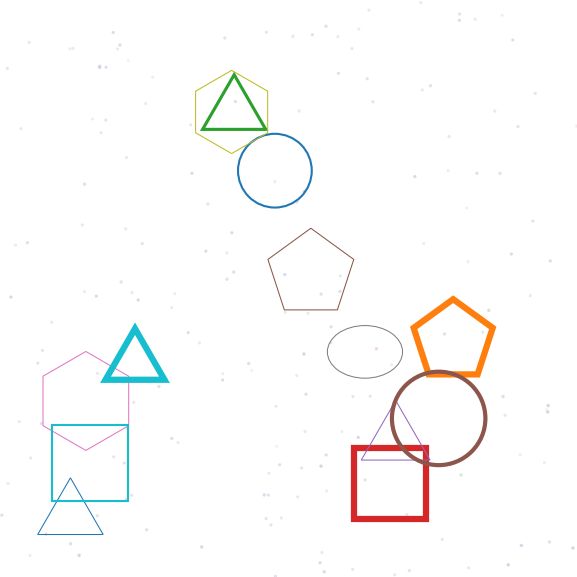[{"shape": "circle", "thickness": 1, "radius": 0.32, "center": [0.476, 0.704]}, {"shape": "triangle", "thickness": 0.5, "radius": 0.33, "center": [0.122, 0.106]}, {"shape": "pentagon", "thickness": 3, "radius": 0.36, "center": [0.785, 0.409]}, {"shape": "triangle", "thickness": 1.5, "radius": 0.32, "center": [0.405, 0.807]}, {"shape": "square", "thickness": 3, "radius": 0.31, "center": [0.676, 0.162]}, {"shape": "triangle", "thickness": 0.5, "radius": 0.34, "center": [0.685, 0.237]}, {"shape": "pentagon", "thickness": 0.5, "radius": 0.39, "center": [0.538, 0.526]}, {"shape": "circle", "thickness": 2, "radius": 0.4, "center": [0.76, 0.275]}, {"shape": "hexagon", "thickness": 0.5, "radius": 0.43, "center": [0.149, 0.305]}, {"shape": "oval", "thickness": 0.5, "radius": 0.33, "center": [0.632, 0.39]}, {"shape": "hexagon", "thickness": 0.5, "radius": 0.36, "center": [0.401, 0.805]}, {"shape": "square", "thickness": 1, "radius": 0.33, "center": [0.155, 0.197]}, {"shape": "triangle", "thickness": 3, "radius": 0.29, "center": [0.234, 0.371]}]